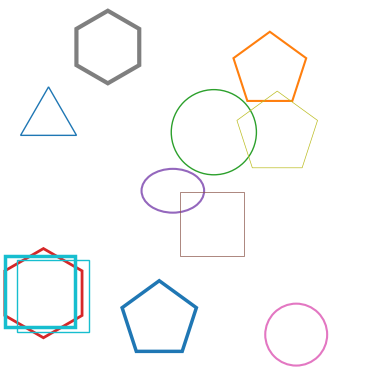[{"shape": "pentagon", "thickness": 2.5, "radius": 0.51, "center": [0.414, 0.169]}, {"shape": "triangle", "thickness": 1, "radius": 0.42, "center": [0.126, 0.69]}, {"shape": "pentagon", "thickness": 1.5, "radius": 0.5, "center": [0.701, 0.818]}, {"shape": "circle", "thickness": 1, "radius": 0.55, "center": [0.555, 0.657]}, {"shape": "hexagon", "thickness": 2, "radius": 0.58, "center": [0.113, 0.239]}, {"shape": "oval", "thickness": 1.5, "radius": 0.41, "center": [0.449, 0.505]}, {"shape": "square", "thickness": 0.5, "radius": 0.42, "center": [0.551, 0.417]}, {"shape": "circle", "thickness": 1.5, "radius": 0.4, "center": [0.769, 0.131]}, {"shape": "hexagon", "thickness": 3, "radius": 0.47, "center": [0.28, 0.878]}, {"shape": "pentagon", "thickness": 0.5, "radius": 0.55, "center": [0.72, 0.653]}, {"shape": "square", "thickness": 1, "radius": 0.47, "center": [0.138, 0.231]}, {"shape": "square", "thickness": 2.5, "radius": 0.46, "center": [0.104, 0.243]}]